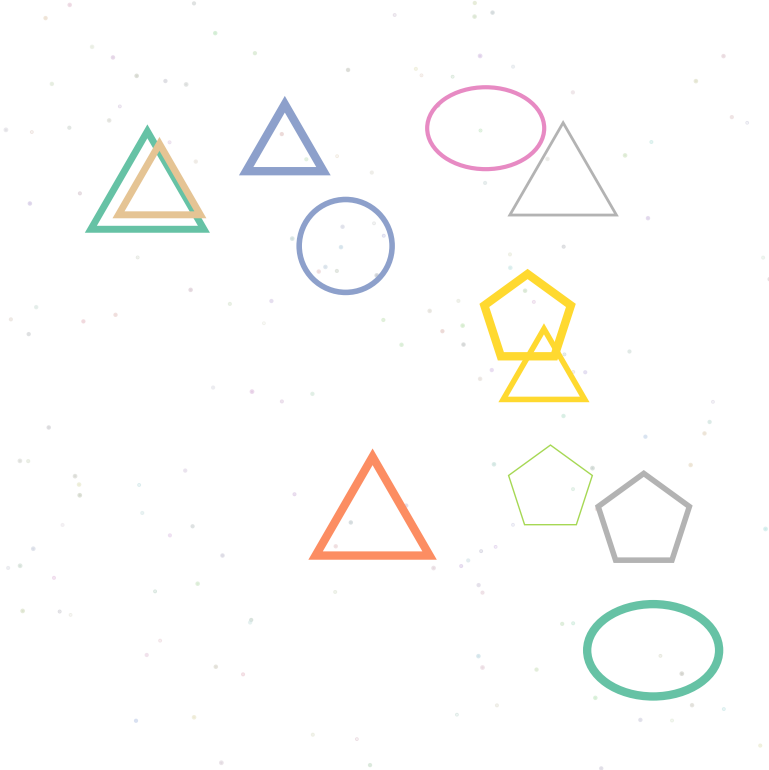[{"shape": "triangle", "thickness": 2.5, "radius": 0.42, "center": [0.191, 0.745]}, {"shape": "oval", "thickness": 3, "radius": 0.43, "center": [0.848, 0.155]}, {"shape": "triangle", "thickness": 3, "radius": 0.43, "center": [0.484, 0.321]}, {"shape": "triangle", "thickness": 3, "radius": 0.29, "center": [0.37, 0.807]}, {"shape": "circle", "thickness": 2, "radius": 0.3, "center": [0.449, 0.681]}, {"shape": "oval", "thickness": 1.5, "radius": 0.38, "center": [0.631, 0.834]}, {"shape": "pentagon", "thickness": 0.5, "radius": 0.29, "center": [0.715, 0.365]}, {"shape": "triangle", "thickness": 2, "radius": 0.31, "center": [0.706, 0.512]}, {"shape": "pentagon", "thickness": 3, "radius": 0.3, "center": [0.685, 0.585]}, {"shape": "triangle", "thickness": 2.5, "radius": 0.31, "center": [0.207, 0.752]}, {"shape": "triangle", "thickness": 1, "radius": 0.4, "center": [0.731, 0.761]}, {"shape": "pentagon", "thickness": 2, "radius": 0.31, "center": [0.836, 0.323]}]